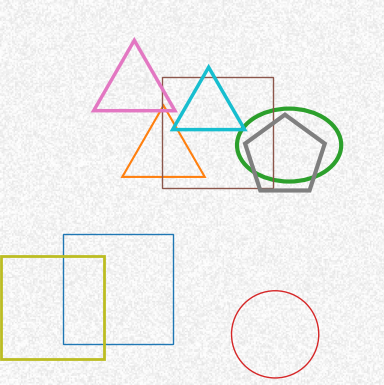[{"shape": "square", "thickness": 1, "radius": 0.71, "center": [0.307, 0.249]}, {"shape": "triangle", "thickness": 1.5, "radius": 0.62, "center": [0.425, 0.602]}, {"shape": "oval", "thickness": 3, "radius": 0.68, "center": [0.751, 0.623]}, {"shape": "circle", "thickness": 1, "radius": 0.57, "center": [0.715, 0.132]}, {"shape": "square", "thickness": 1, "radius": 0.72, "center": [0.566, 0.657]}, {"shape": "triangle", "thickness": 2.5, "radius": 0.61, "center": [0.349, 0.773]}, {"shape": "pentagon", "thickness": 3, "radius": 0.54, "center": [0.74, 0.593]}, {"shape": "square", "thickness": 2, "radius": 0.67, "center": [0.136, 0.202]}, {"shape": "triangle", "thickness": 2.5, "radius": 0.54, "center": [0.542, 0.717]}]